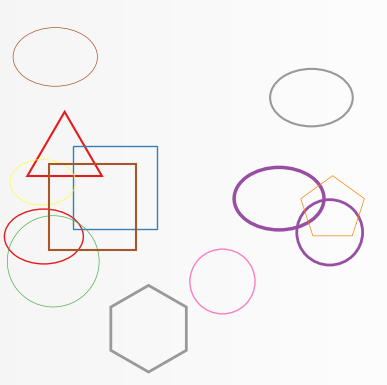[{"shape": "oval", "thickness": 1, "radius": 0.51, "center": [0.113, 0.386]}, {"shape": "triangle", "thickness": 1.5, "radius": 0.56, "center": [0.167, 0.598]}, {"shape": "square", "thickness": 1, "radius": 0.54, "center": [0.296, 0.513]}, {"shape": "circle", "thickness": 0.5, "radius": 0.59, "center": [0.137, 0.321]}, {"shape": "oval", "thickness": 2.5, "radius": 0.58, "center": [0.72, 0.484]}, {"shape": "circle", "thickness": 2, "radius": 0.42, "center": [0.851, 0.396]}, {"shape": "pentagon", "thickness": 0.5, "radius": 0.43, "center": [0.858, 0.457]}, {"shape": "oval", "thickness": 0.5, "radius": 0.42, "center": [0.11, 0.527]}, {"shape": "oval", "thickness": 0.5, "radius": 0.54, "center": [0.143, 0.852]}, {"shape": "square", "thickness": 1.5, "radius": 0.56, "center": [0.238, 0.463]}, {"shape": "circle", "thickness": 1, "radius": 0.42, "center": [0.574, 0.269]}, {"shape": "oval", "thickness": 1.5, "radius": 0.53, "center": [0.804, 0.746]}, {"shape": "hexagon", "thickness": 2, "radius": 0.56, "center": [0.383, 0.146]}]